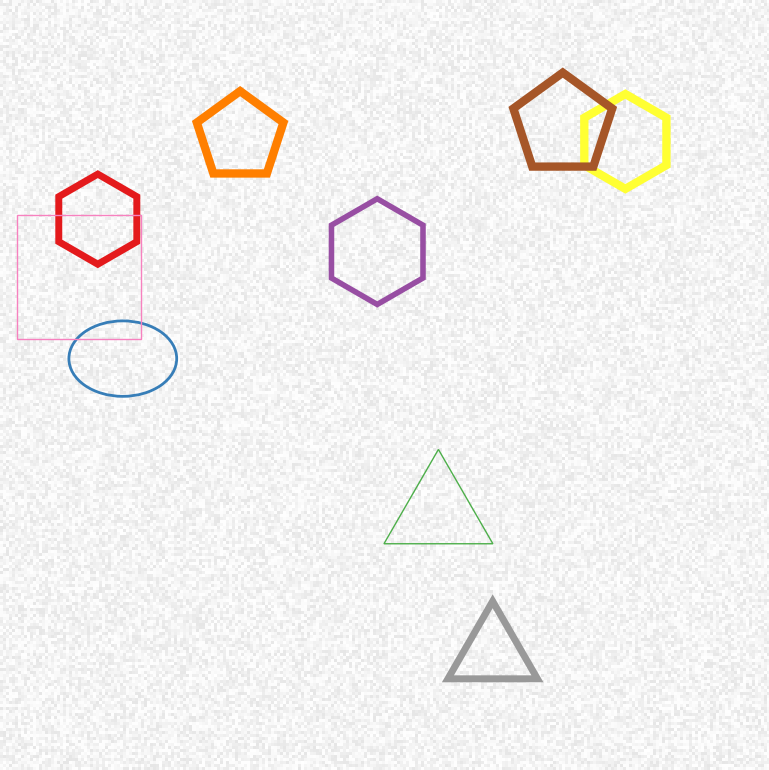[{"shape": "hexagon", "thickness": 2.5, "radius": 0.29, "center": [0.127, 0.715]}, {"shape": "oval", "thickness": 1, "radius": 0.35, "center": [0.159, 0.534]}, {"shape": "triangle", "thickness": 0.5, "radius": 0.41, "center": [0.569, 0.335]}, {"shape": "hexagon", "thickness": 2, "radius": 0.34, "center": [0.49, 0.673]}, {"shape": "pentagon", "thickness": 3, "radius": 0.3, "center": [0.312, 0.823]}, {"shape": "hexagon", "thickness": 3, "radius": 0.31, "center": [0.812, 0.816]}, {"shape": "pentagon", "thickness": 3, "radius": 0.34, "center": [0.731, 0.838]}, {"shape": "square", "thickness": 0.5, "radius": 0.4, "center": [0.102, 0.64]}, {"shape": "triangle", "thickness": 2.5, "radius": 0.34, "center": [0.64, 0.152]}]